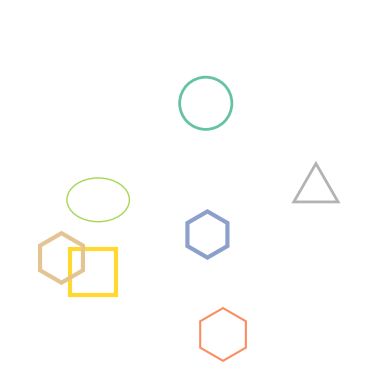[{"shape": "circle", "thickness": 2, "radius": 0.34, "center": [0.534, 0.732]}, {"shape": "hexagon", "thickness": 1.5, "radius": 0.34, "center": [0.579, 0.131]}, {"shape": "hexagon", "thickness": 3, "radius": 0.3, "center": [0.539, 0.391]}, {"shape": "oval", "thickness": 1, "radius": 0.41, "center": [0.255, 0.481]}, {"shape": "square", "thickness": 3, "radius": 0.3, "center": [0.242, 0.294]}, {"shape": "hexagon", "thickness": 3, "radius": 0.32, "center": [0.16, 0.33]}, {"shape": "triangle", "thickness": 2, "radius": 0.33, "center": [0.821, 0.509]}]